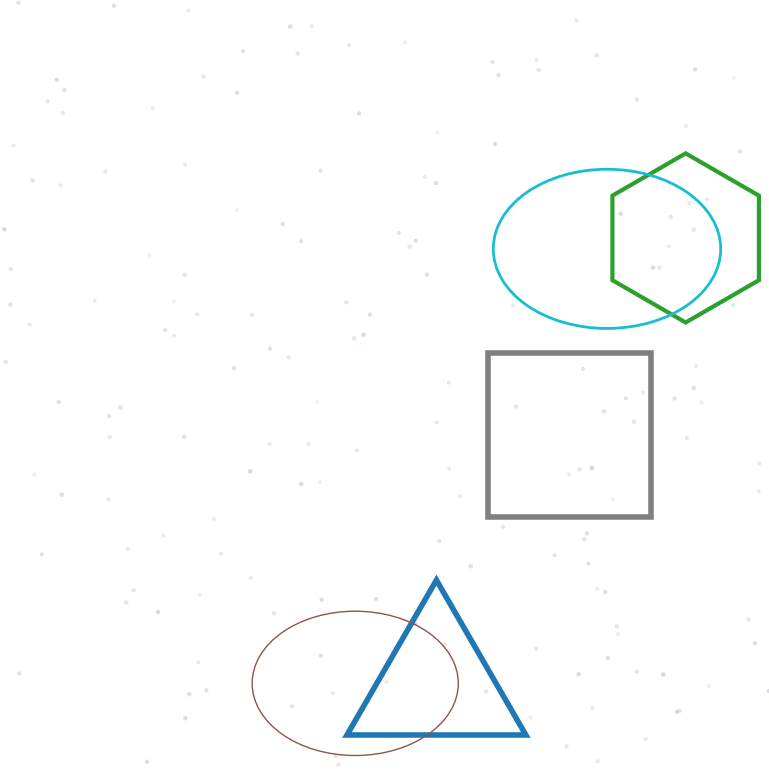[{"shape": "triangle", "thickness": 2, "radius": 0.67, "center": [0.567, 0.113]}, {"shape": "hexagon", "thickness": 1.5, "radius": 0.55, "center": [0.89, 0.691]}, {"shape": "oval", "thickness": 0.5, "radius": 0.67, "center": [0.461, 0.113]}, {"shape": "square", "thickness": 2, "radius": 0.53, "center": [0.739, 0.435]}, {"shape": "oval", "thickness": 1, "radius": 0.74, "center": [0.788, 0.677]}]